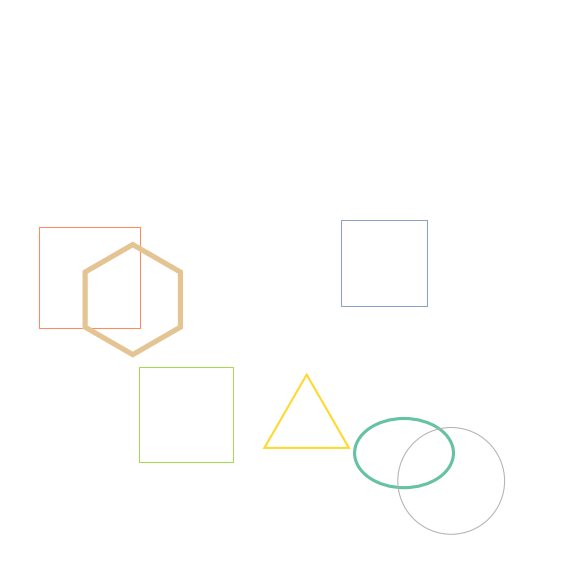[{"shape": "oval", "thickness": 1.5, "radius": 0.43, "center": [0.7, 0.215]}, {"shape": "square", "thickness": 0.5, "radius": 0.44, "center": [0.155, 0.518]}, {"shape": "square", "thickness": 0.5, "radius": 0.37, "center": [0.665, 0.543]}, {"shape": "square", "thickness": 0.5, "radius": 0.41, "center": [0.322, 0.281]}, {"shape": "triangle", "thickness": 1, "radius": 0.42, "center": [0.531, 0.266]}, {"shape": "hexagon", "thickness": 2.5, "radius": 0.48, "center": [0.23, 0.48]}, {"shape": "circle", "thickness": 0.5, "radius": 0.46, "center": [0.781, 0.166]}]